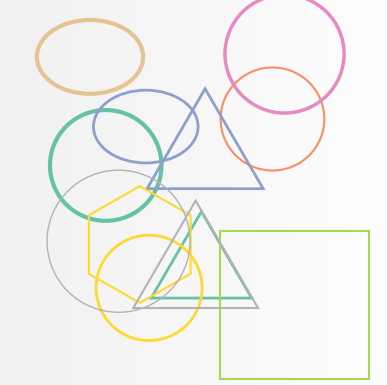[{"shape": "triangle", "thickness": 2, "radius": 0.75, "center": [0.52, 0.301]}, {"shape": "circle", "thickness": 3, "radius": 0.72, "center": [0.273, 0.57]}, {"shape": "circle", "thickness": 1.5, "radius": 0.67, "center": [0.703, 0.691]}, {"shape": "triangle", "thickness": 2, "radius": 0.87, "center": [0.529, 0.596]}, {"shape": "oval", "thickness": 2, "radius": 0.67, "center": [0.376, 0.671]}, {"shape": "circle", "thickness": 2.5, "radius": 0.77, "center": [0.734, 0.86]}, {"shape": "square", "thickness": 1.5, "radius": 0.96, "center": [0.76, 0.208]}, {"shape": "circle", "thickness": 2, "radius": 0.68, "center": [0.385, 0.252]}, {"shape": "hexagon", "thickness": 1.5, "radius": 0.76, "center": [0.361, 0.365]}, {"shape": "oval", "thickness": 3, "radius": 0.69, "center": [0.232, 0.852]}, {"shape": "circle", "thickness": 1, "radius": 0.92, "center": [0.306, 0.373]}, {"shape": "triangle", "thickness": 1.5, "radius": 0.93, "center": [0.505, 0.293]}]